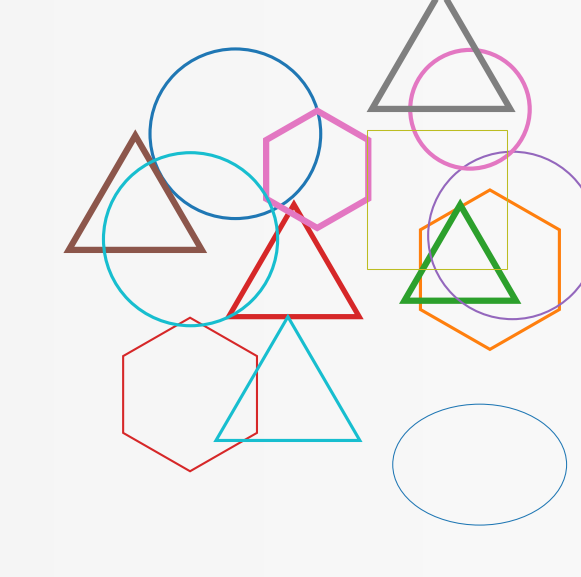[{"shape": "oval", "thickness": 0.5, "radius": 0.75, "center": [0.825, 0.195]}, {"shape": "circle", "thickness": 1.5, "radius": 0.73, "center": [0.405, 0.768]}, {"shape": "hexagon", "thickness": 1.5, "radius": 0.69, "center": [0.843, 0.532]}, {"shape": "triangle", "thickness": 3, "radius": 0.55, "center": [0.792, 0.534]}, {"shape": "triangle", "thickness": 2.5, "radius": 0.65, "center": [0.506, 0.516]}, {"shape": "hexagon", "thickness": 1, "radius": 0.66, "center": [0.327, 0.316]}, {"shape": "circle", "thickness": 1, "radius": 0.72, "center": [0.882, 0.591]}, {"shape": "triangle", "thickness": 3, "radius": 0.66, "center": [0.233, 0.632]}, {"shape": "hexagon", "thickness": 3, "radius": 0.51, "center": [0.546, 0.706]}, {"shape": "circle", "thickness": 2, "radius": 0.51, "center": [0.809, 0.81]}, {"shape": "triangle", "thickness": 3, "radius": 0.69, "center": [0.759, 0.879]}, {"shape": "square", "thickness": 0.5, "radius": 0.6, "center": [0.752, 0.653]}, {"shape": "circle", "thickness": 1.5, "radius": 0.75, "center": [0.328, 0.585]}, {"shape": "triangle", "thickness": 1.5, "radius": 0.71, "center": [0.495, 0.308]}]